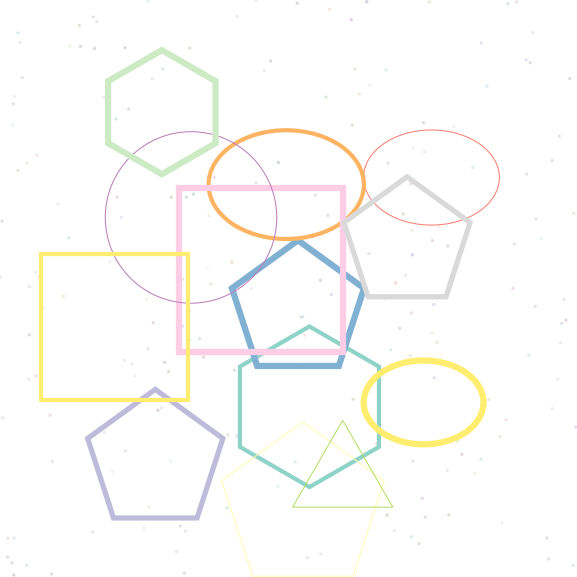[{"shape": "hexagon", "thickness": 2, "radius": 0.7, "center": [0.536, 0.295]}, {"shape": "pentagon", "thickness": 0.5, "radius": 0.74, "center": [0.524, 0.121]}, {"shape": "pentagon", "thickness": 2.5, "radius": 0.62, "center": [0.269, 0.202]}, {"shape": "oval", "thickness": 0.5, "radius": 0.59, "center": [0.747, 0.692]}, {"shape": "pentagon", "thickness": 3, "radius": 0.6, "center": [0.516, 0.463]}, {"shape": "oval", "thickness": 2, "radius": 0.67, "center": [0.496, 0.679]}, {"shape": "triangle", "thickness": 0.5, "radius": 0.5, "center": [0.593, 0.171]}, {"shape": "square", "thickness": 3, "radius": 0.71, "center": [0.452, 0.532]}, {"shape": "pentagon", "thickness": 2.5, "radius": 0.57, "center": [0.705, 0.578]}, {"shape": "circle", "thickness": 0.5, "radius": 0.74, "center": [0.331, 0.623]}, {"shape": "hexagon", "thickness": 3, "radius": 0.54, "center": [0.28, 0.805]}, {"shape": "oval", "thickness": 3, "radius": 0.52, "center": [0.733, 0.302]}, {"shape": "square", "thickness": 2, "radius": 0.63, "center": [0.199, 0.433]}]